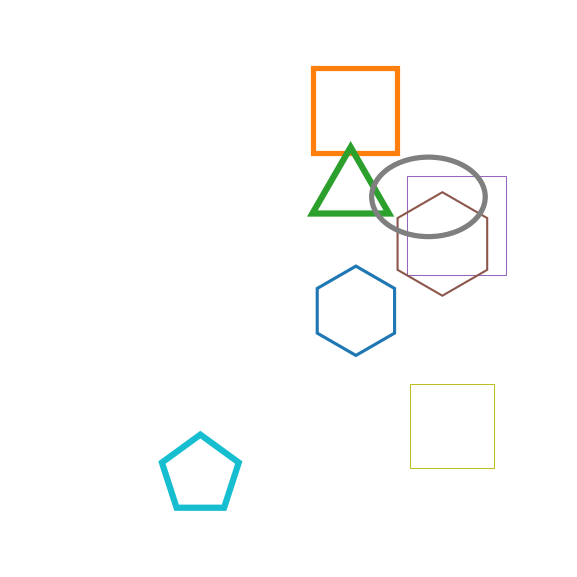[{"shape": "hexagon", "thickness": 1.5, "radius": 0.39, "center": [0.616, 0.461]}, {"shape": "square", "thickness": 2.5, "radius": 0.37, "center": [0.615, 0.808]}, {"shape": "triangle", "thickness": 3, "radius": 0.38, "center": [0.607, 0.668]}, {"shape": "square", "thickness": 0.5, "radius": 0.43, "center": [0.79, 0.609]}, {"shape": "hexagon", "thickness": 1, "radius": 0.45, "center": [0.766, 0.577]}, {"shape": "oval", "thickness": 2.5, "radius": 0.49, "center": [0.742, 0.658]}, {"shape": "square", "thickness": 0.5, "radius": 0.36, "center": [0.782, 0.262]}, {"shape": "pentagon", "thickness": 3, "radius": 0.35, "center": [0.347, 0.177]}]